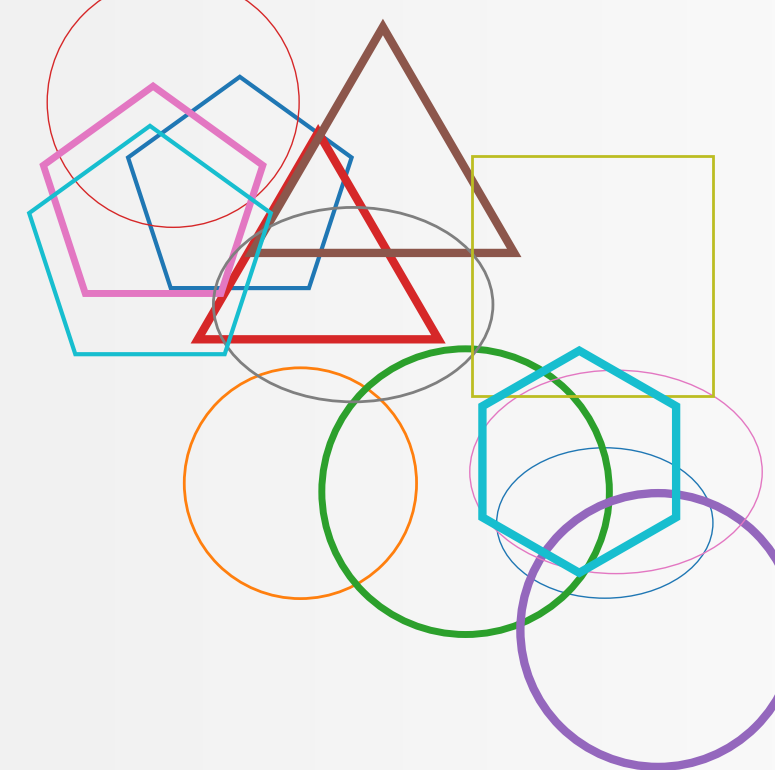[{"shape": "oval", "thickness": 0.5, "radius": 0.7, "center": [0.78, 0.321]}, {"shape": "pentagon", "thickness": 1.5, "radius": 0.76, "center": [0.309, 0.749]}, {"shape": "circle", "thickness": 1, "radius": 0.75, "center": [0.388, 0.372]}, {"shape": "circle", "thickness": 2.5, "radius": 0.93, "center": [0.601, 0.361]}, {"shape": "circle", "thickness": 0.5, "radius": 0.81, "center": [0.223, 0.867]}, {"shape": "triangle", "thickness": 3, "radius": 0.9, "center": [0.411, 0.649]}, {"shape": "circle", "thickness": 3, "radius": 0.89, "center": [0.849, 0.182]}, {"shape": "triangle", "thickness": 3, "radius": 0.98, "center": [0.494, 0.769]}, {"shape": "oval", "thickness": 0.5, "radius": 0.94, "center": [0.795, 0.387]}, {"shape": "pentagon", "thickness": 2.5, "radius": 0.74, "center": [0.198, 0.739]}, {"shape": "oval", "thickness": 1, "radius": 0.9, "center": [0.456, 0.604]}, {"shape": "square", "thickness": 1, "radius": 0.78, "center": [0.764, 0.642]}, {"shape": "hexagon", "thickness": 3, "radius": 0.72, "center": [0.747, 0.4]}, {"shape": "pentagon", "thickness": 1.5, "radius": 0.82, "center": [0.194, 0.673]}]